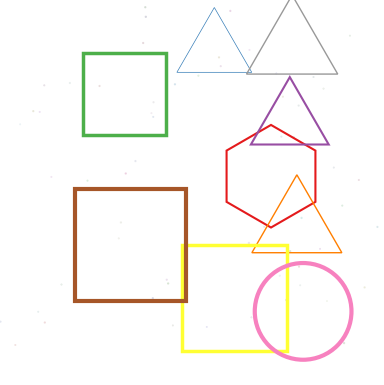[{"shape": "hexagon", "thickness": 1.5, "radius": 0.67, "center": [0.704, 0.542]}, {"shape": "triangle", "thickness": 0.5, "radius": 0.56, "center": [0.557, 0.868]}, {"shape": "square", "thickness": 2.5, "radius": 0.54, "center": [0.324, 0.756]}, {"shape": "triangle", "thickness": 1.5, "radius": 0.58, "center": [0.753, 0.683]}, {"shape": "triangle", "thickness": 1, "radius": 0.67, "center": [0.771, 0.411]}, {"shape": "square", "thickness": 2.5, "radius": 0.69, "center": [0.609, 0.225]}, {"shape": "square", "thickness": 3, "radius": 0.72, "center": [0.338, 0.364]}, {"shape": "circle", "thickness": 3, "radius": 0.63, "center": [0.787, 0.191]}, {"shape": "triangle", "thickness": 1, "radius": 0.68, "center": [0.759, 0.876]}]